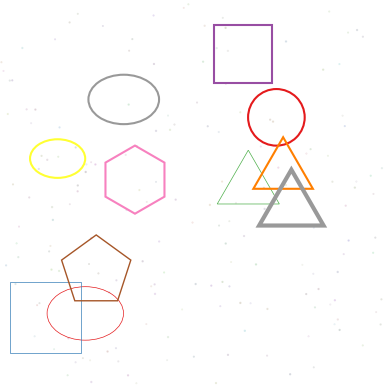[{"shape": "oval", "thickness": 0.5, "radius": 0.5, "center": [0.222, 0.186]}, {"shape": "circle", "thickness": 1.5, "radius": 0.37, "center": [0.718, 0.695]}, {"shape": "square", "thickness": 0.5, "radius": 0.46, "center": [0.118, 0.175]}, {"shape": "triangle", "thickness": 0.5, "radius": 0.47, "center": [0.645, 0.517]}, {"shape": "square", "thickness": 1.5, "radius": 0.37, "center": [0.631, 0.86]}, {"shape": "triangle", "thickness": 1.5, "radius": 0.45, "center": [0.735, 0.554]}, {"shape": "oval", "thickness": 1.5, "radius": 0.36, "center": [0.15, 0.588]}, {"shape": "pentagon", "thickness": 1, "radius": 0.47, "center": [0.25, 0.295]}, {"shape": "hexagon", "thickness": 1.5, "radius": 0.44, "center": [0.351, 0.533]}, {"shape": "oval", "thickness": 1.5, "radius": 0.46, "center": [0.321, 0.742]}, {"shape": "triangle", "thickness": 3, "radius": 0.48, "center": [0.757, 0.463]}]